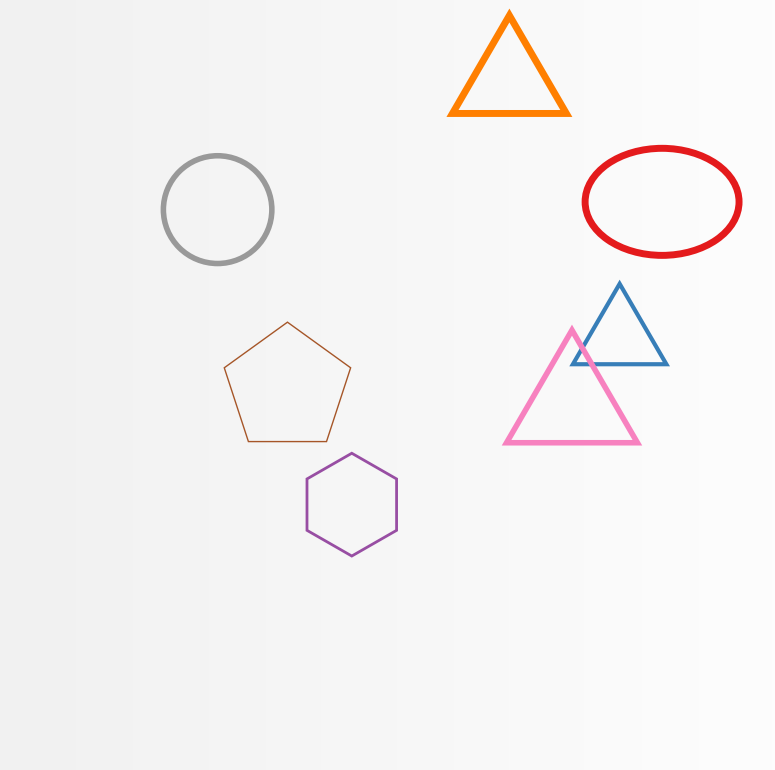[{"shape": "oval", "thickness": 2.5, "radius": 0.5, "center": [0.854, 0.738]}, {"shape": "triangle", "thickness": 1.5, "radius": 0.35, "center": [0.8, 0.562]}, {"shape": "hexagon", "thickness": 1, "radius": 0.33, "center": [0.454, 0.345]}, {"shape": "triangle", "thickness": 2.5, "radius": 0.42, "center": [0.657, 0.895]}, {"shape": "pentagon", "thickness": 0.5, "radius": 0.43, "center": [0.371, 0.496]}, {"shape": "triangle", "thickness": 2, "radius": 0.49, "center": [0.738, 0.474]}, {"shape": "circle", "thickness": 2, "radius": 0.35, "center": [0.281, 0.728]}]